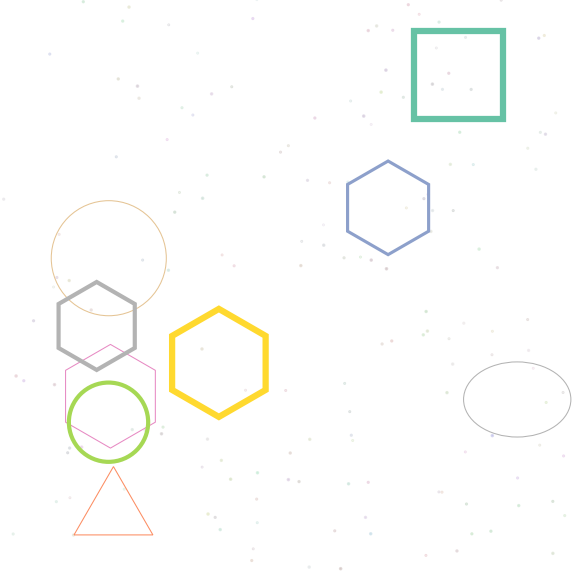[{"shape": "square", "thickness": 3, "radius": 0.38, "center": [0.794, 0.869]}, {"shape": "triangle", "thickness": 0.5, "radius": 0.39, "center": [0.196, 0.112]}, {"shape": "hexagon", "thickness": 1.5, "radius": 0.41, "center": [0.672, 0.639]}, {"shape": "hexagon", "thickness": 0.5, "radius": 0.45, "center": [0.191, 0.313]}, {"shape": "circle", "thickness": 2, "radius": 0.34, "center": [0.188, 0.268]}, {"shape": "hexagon", "thickness": 3, "radius": 0.47, "center": [0.379, 0.371]}, {"shape": "circle", "thickness": 0.5, "radius": 0.5, "center": [0.188, 0.552]}, {"shape": "oval", "thickness": 0.5, "radius": 0.46, "center": [0.896, 0.307]}, {"shape": "hexagon", "thickness": 2, "radius": 0.38, "center": [0.167, 0.435]}]